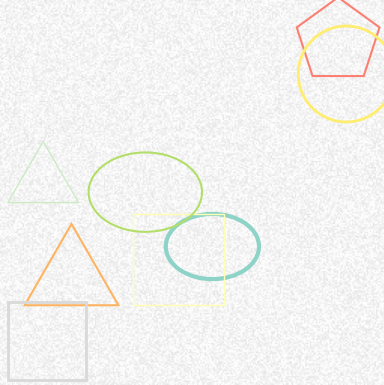[{"shape": "oval", "thickness": 3, "radius": 0.61, "center": [0.552, 0.36]}, {"shape": "square", "thickness": 1, "radius": 0.59, "center": [0.463, 0.327]}, {"shape": "pentagon", "thickness": 1.5, "radius": 0.57, "center": [0.878, 0.894]}, {"shape": "triangle", "thickness": 1.5, "radius": 0.7, "center": [0.186, 0.278]}, {"shape": "oval", "thickness": 1.5, "radius": 0.74, "center": [0.377, 0.501]}, {"shape": "square", "thickness": 2, "radius": 0.5, "center": [0.122, 0.114]}, {"shape": "triangle", "thickness": 1, "radius": 0.53, "center": [0.112, 0.527]}, {"shape": "circle", "thickness": 2, "radius": 0.62, "center": [0.899, 0.808]}]